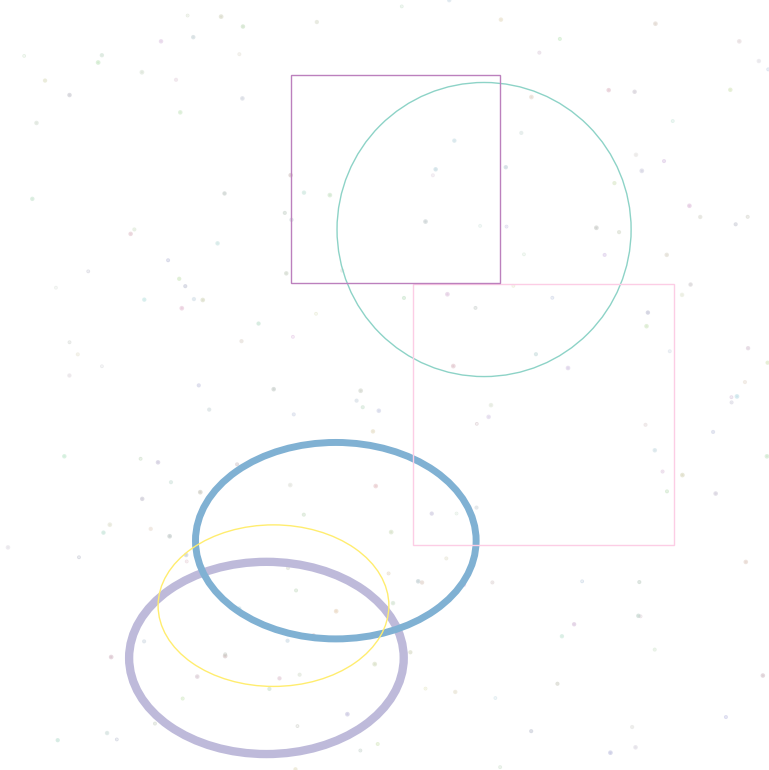[{"shape": "circle", "thickness": 0.5, "radius": 0.95, "center": [0.629, 0.702]}, {"shape": "oval", "thickness": 3, "radius": 0.89, "center": [0.346, 0.146]}, {"shape": "oval", "thickness": 2.5, "radius": 0.91, "center": [0.436, 0.298]}, {"shape": "square", "thickness": 0.5, "radius": 0.85, "center": [0.706, 0.462]}, {"shape": "square", "thickness": 0.5, "radius": 0.68, "center": [0.513, 0.767]}, {"shape": "oval", "thickness": 0.5, "radius": 0.75, "center": [0.355, 0.213]}]